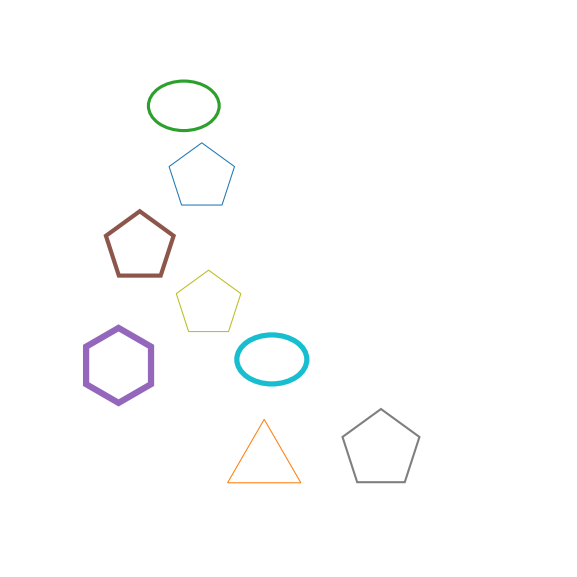[{"shape": "pentagon", "thickness": 0.5, "radius": 0.3, "center": [0.349, 0.692]}, {"shape": "triangle", "thickness": 0.5, "radius": 0.37, "center": [0.458, 0.2]}, {"shape": "oval", "thickness": 1.5, "radius": 0.31, "center": [0.318, 0.816]}, {"shape": "hexagon", "thickness": 3, "radius": 0.32, "center": [0.205, 0.366]}, {"shape": "pentagon", "thickness": 2, "radius": 0.31, "center": [0.242, 0.572]}, {"shape": "pentagon", "thickness": 1, "radius": 0.35, "center": [0.66, 0.221]}, {"shape": "pentagon", "thickness": 0.5, "radius": 0.29, "center": [0.361, 0.473]}, {"shape": "oval", "thickness": 2.5, "radius": 0.3, "center": [0.471, 0.377]}]